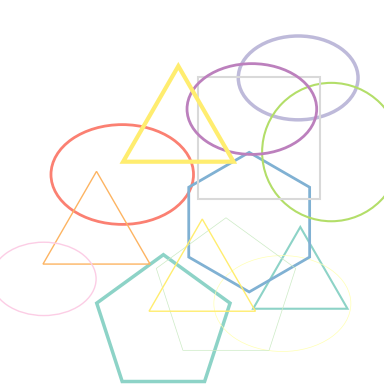[{"shape": "triangle", "thickness": 1.5, "radius": 0.71, "center": [0.78, 0.269]}, {"shape": "pentagon", "thickness": 2.5, "radius": 0.91, "center": [0.424, 0.156]}, {"shape": "oval", "thickness": 0.5, "radius": 0.89, "center": [0.733, 0.212]}, {"shape": "oval", "thickness": 2.5, "radius": 0.78, "center": [0.774, 0.798]}, {"shape": "oval", "thickness": 2, "radius": 0.93, "center": [0.317, 0.547]}, {"shape": "hexagon", "thickness": 2, "radius": 0.91, "center": [0.647, 0.423]}, {"shape": "triangle", "thickness": 1, "radius": 0.8, "center": [0.251, 0.394]}, {"shape": "circle", "thickness": 1.5, "radius": 0.9, "center": [0.861, 0.605]}, {"shape": "oval", "thickness": 1, "radius": 0.68, "center": [0.114, 0.276]}, {"shape": "square", "thickness": 1.5, "radius": 0.79, "center": [0.672, 0.641]}, {"shape": "oval", "thickness": 2, "radius": 0.84, "center": [0.654, 0.717]}, {"shape": "pentagon", "thickness": 0.5, "radius": 0.95, "center": [0.587, 0.244]}, {"shape": "triangle", "thickness": 1, "radius": 0.8, "center": [0.525, 0.271]}, {"shape": "triangle", "thickness": 3, "radius": 0.83, "center": [0.463, 0.663]}]